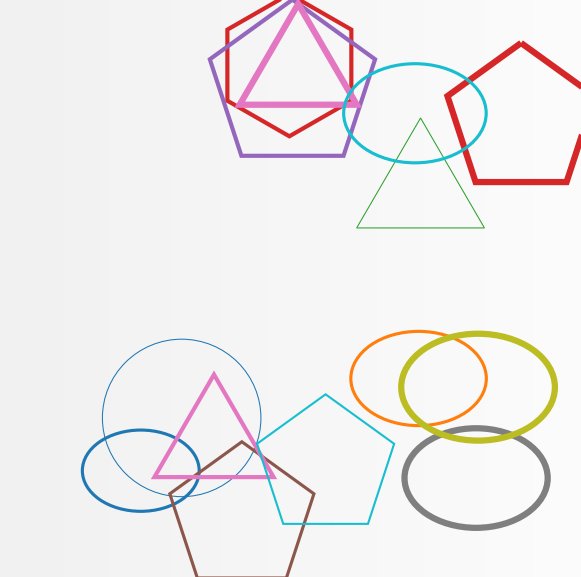[{"shape": "circle", "thickness": 0.5, "radius": 0.68, "center": [0.313, 0.275]}, {"shape": "oval", "thickness": 1.5, "radius": 0.5, "center": [0.242, 0.184]}, {"shape": "oval", "thickness": 1.5, "radius": 0.58, "center": [0.72, 0.344]}, {"shape": "triangle", "thickness": 0.5, "radius": 0.63, "center": [0.724, 0.668]}, {"shape": "pentagon", "thickness": 3, "radius": 0.67, "center": [0.896, 0.792]}, {"shape": "hexagon", "thickness": 2, "radius": 0.62, "center": [0.498, 0.886]}, {"shape": "pentagon", "thickness": 2, "radius": 0.75, "center": [0.503, 0.85]}, {"shape": "pentagon", "thickness": 1.5, "radius": 0.65, "center": [0.416, 0.104]}, {"shape": "triangle", "thickness": 3, "radius": 0.58, "center": [0.513, 0.876]}, {"shape": "triangle", "thickness": 2, "radius": 0.59, "center": [0.368, 0.232]}, {"shape": "oval", "thickness": 3, "radius": 0.62, "center": [0.819, 0.171]}, {"shape": "oval", "thickness": 3, "radius": 0.66, "center": [0.822, 0.329]}, {"shape": "pentagon", "thickness": 1, "radius": 0.62, "center": [0.56, 0.192]}, {"shape": "oval", "thickness": 1.5, "radius": 0.61, "center": [0.714, 0.803]}]